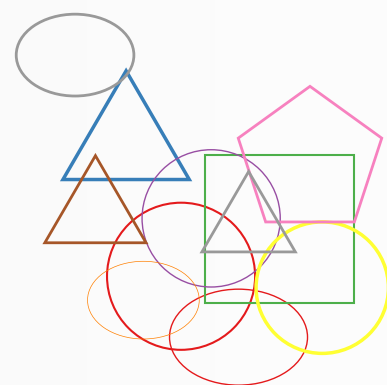[{"shape": "circle", "thickness": 1.5, "radius": 0.96, "center": [0.467, 0.282]}, {"shape": "oval", "thickness": 1, "radius": 0.89, "center": [0.616, 0.124]}, {"shape": "triangle", "thickness": 2.5, "radius": 0.94, "center": [0.325, 0.628]}, {"shape": "square", "thickness": 1.5, "radius": 0.96, "center": [0.721, 0.406]}, {"shape": "circle", "thickness": 1, "radius": 0.89, "center": [0.545, 0.433]}, {"shape": "oval", "thickness": 0.5, "radius": 0.72, "center": [0.37, 0.22]}, {"shape": "circle", "thickness": 2.5, "radius": 0.85, "center": [0.832, 0.253]}, {"shape": "triangle", "thickness": 2, "radius": 0.75, "center": [0.246, 0.445]}, {"shape": "pentagon", "thickness": 2, "radius": 0.97, "center": [0.8, 0.581]}, {"shape": "triangle", "thickness": 2, "radius": 0.7, "center": [0.642, 0.415]}, {"shape": "oval", "thickness": 2, "radius": 0.76, "center": [0.194, 0.857]}]